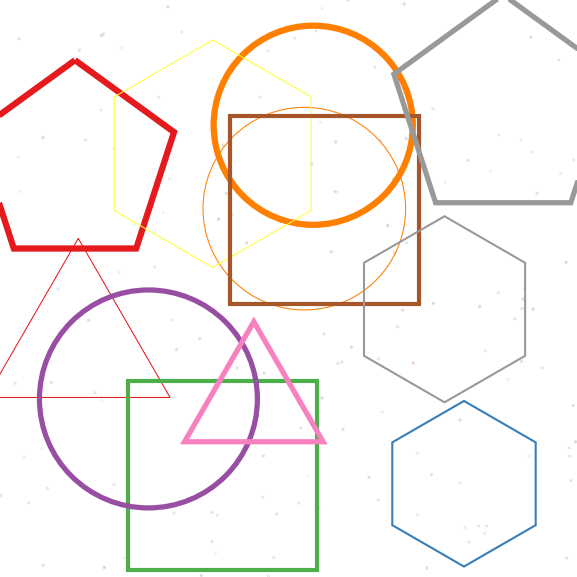[{"shape": "triangle", "thickness": 0.5, "radius": 0.92, "center": [0.136, 0.403]}, {"shape": "pentagon", "thickness": 3, "radius": 0.9, "center": [0.13, 0.715]}, {"shape": "hexagon", "thickness": 1, "radius": 0.72, "center": [0.803, 0.161]}, {"shape": "square", "thickness": 2, "radius": 0.82, "center": [0.386, 0.175]}, {"shape": "circle", "thickness": 2.5, "radius": 0.94, "center": [0.257, 0.308]}, {"shape": "circle", "thickness": 3, "radius": 0.86, "center": [0.542, 0.782]}, {"shape": "circle", "thickness": 0.5, "radius": 0.88, "center": [0.527, 0.638]}, {"shape": "hexagon", "thickness": 0.5, "radius": 0.98, "center": [0.368, 0.733]}, {"shape": "square", "thickness": 2, "radius": 0.82, "center": [0.562, 0.636]}, {"shape": "triangle", "thickness": 2.5, "radius": 0.69, "center": [0.44, 0.303]}, {"shape": "hexagon", "thickness": 1, "radius": 0.81, "center": [0.77, 0.464]}, {"shape": "pentagon", "thickness": 2.5, "radius": 1.0, "center": [0.871, 0.809]}]